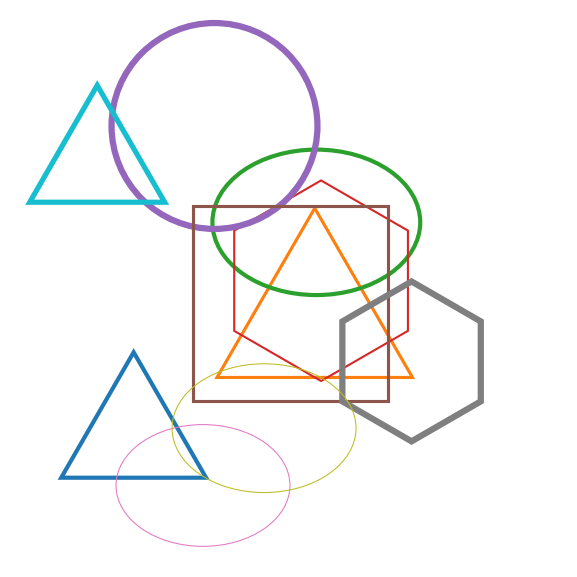[{"shape": "triangle", "thickness": 2, "radius": 0.72, "center": [0.231, 0.244]}, {"shape": "triangle", "thickness": 1.5, "radius": 0.98, "center": [0.545, 0.443]}, {"shape": "oval", "thickness": 2, "radius": 0.9, "center": [0.548, 0.614]}, {"shape": "hexagon", "thickness": 1, "radius": 0.87, "center": [0.556, 0.513]}, {"shape": "circle", "thickness": 3, "radius": 0.89, "center": [0.371, 0.781]}, {"shape": "square", "thickness": 1.5, "radius": 0.84, "center": [0.503, 0.474]}, {"shape": "oval", "thickness": 0.5, "radius": 0.75, "center": [0.351, 0.159]}, {"shape": "hexagon", "thickness": 3, "radius": 0.69, "center": [0.713, 0.373]}, {"shape": "oval", "thickness": 0.5, "radius": 0.8, "center": [0.457, 0.258]}, {"shape": "triangle", "thickness": 2.5, "radius": 0.67, "center": [0.168, 0.716]}]